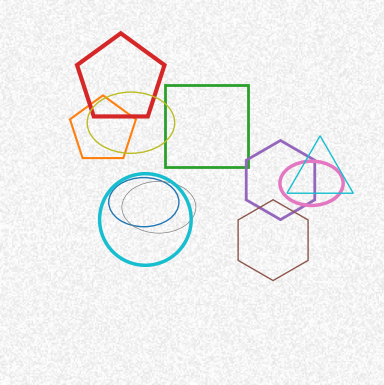[{"shape": "oval", "thickness": 1, "radius": 0.46, "center": [0.374, 0.475]}, {"shape": "pentagon", "thickness": 1.5, "radius": 0.45, "center": [0.267, 0.662]}, {"shape": "square", "thickness": 2, "radius": 0.54, "center": [0.537, 0.673]}, {"shape": "pentagon", "thickness": 3, "radius": 0.6, "center": [0.314, 0.794]}, {"shape": "hexagon", "thickness": 2, "radius": 0.51, "center": [0.729, 0.532]}, {"shape": "hexagon", "thickness": 1, "radius": 0.52, "center": [0.709, 0.376]}, {"shape": "oval", "thickness": 2.5, "radius": 0.41, "center": [0.809, 0.524]}, {"shape": "oval", "thickness": 0.5, "radius": 0.48, "center": [0.413, 0.462]}, {"shape": "oval", "thickness": 1, "radius": 0.57, "center": [0.34, 0.681]}, {"shape": "triangle", "thickness": 1, "radius": 0.5, "center": [0.831, 0.548]}, {"shape": "circle", "thickness": 2.5, "radius": 0.59, "center": [0.378, 0.43]}]